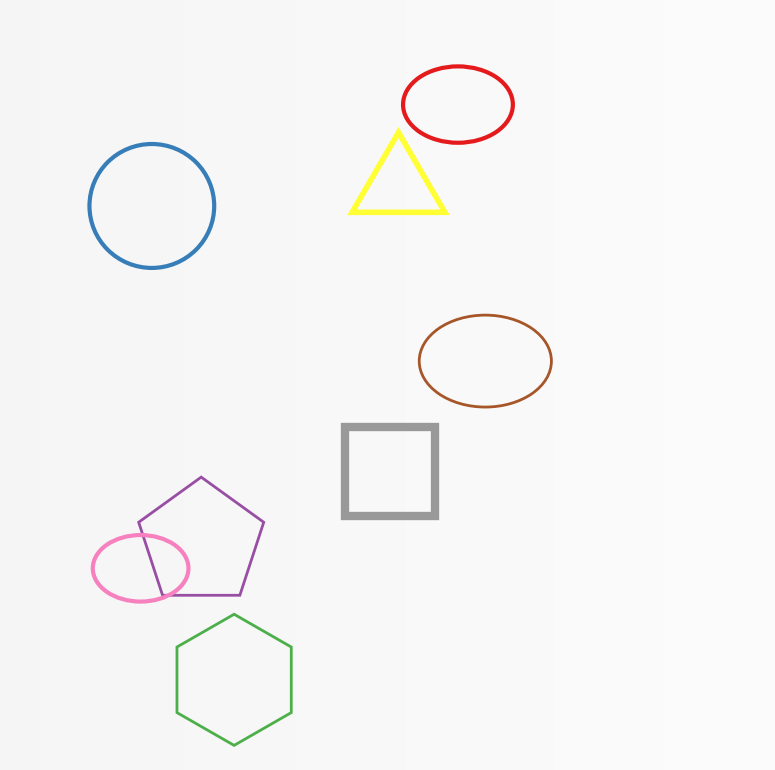[{"shape": "oval", "thickness": 1.5, "radius": 0.35, "center": [0.591, 0.864]}, {"shape": "circle", "thickness": 1.5, "radius": 0.4, "center": [0.196, 0.733]}, {"shape": "hexagon", "thickness": 1, "radius": 0.43, "center": [0.302, 0.117]}, {"shape": "pentagon", "thickness": 1, "radius": 0.42, "center": [0.26, 0.296]}, {"shape": "triangle", "thickness": 2, "radius": 0.35, "center": [0.514, 0.759]}, {"shape": "oval", "thickness": 1, "radius": 0.43, "center": [0.626, 0.531]}, {"shape": "oval", "thickness": 1.5, "radius": 0.31, "center": [0.181, 0.262]}, {"shape": "square", "thickness": 3, "radius": 0.29, "center": [0.503, 0.388]}]